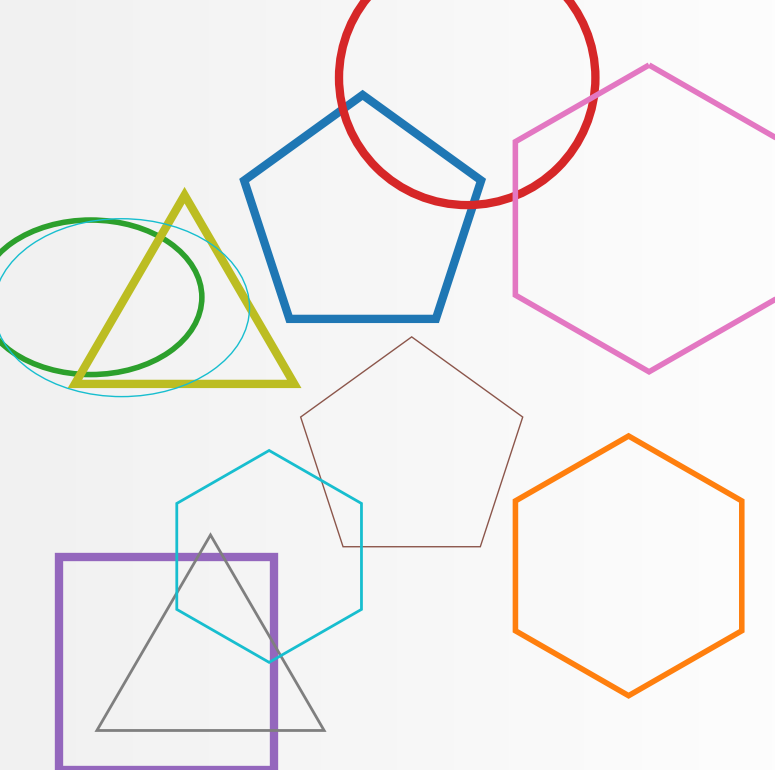[{"shape": "pentagon", "thickness": 3, "radius": 0.8, "center": [0.468, 0.716]}, {"shape": "hexagon", "thickness": 2, "radius": 0.84, "center": [0.811, 0.265]}, {"shape": "oval", "thickness": 2, "radius": 0.72, "center": [0.117, 0.614]}, {"shape": "circle", "thickness": 3, "radius": 0.83, "center": [0.603, 0.899]}, {"shape": "square", "thickness": 3, "radius": 0.69, "center": [0.215, 0.138]}, {"shape": "pentagon", "thickness": 0.5, "radius": 0.75, "center": [0.531, 0.412]}, {"shape": "hexagon", "thickness": 2, "radius": 1.0, "center": [0.837, 0.716]}, {"shape": "triangle", "thickness": 1, "radius": 0.85, "center": [0.272, 0.136]}, {"shape": "triangle", "thickness": 3, "radius": 0.82, "center": [0.238, 0.583]}, {"shape": "oval", "thickness": 0.5, "radius": 0.83, "center": [0.157, 0.6]}, {"shape": "hexagon", "thickness": 1, "radius": 0.69, "center": [0.347, 0.277]}]